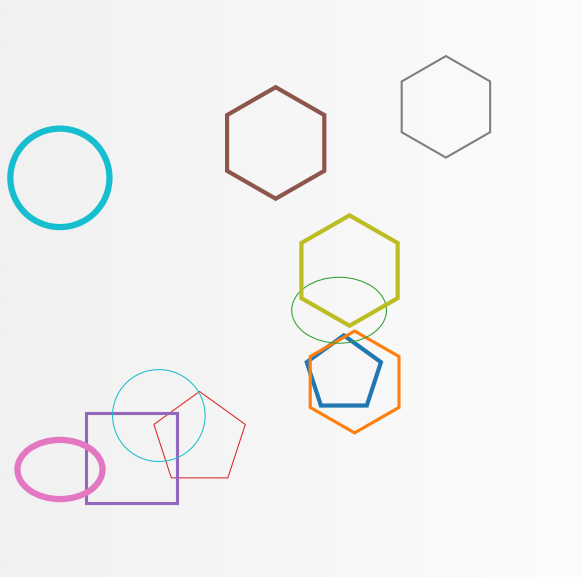[{"shape": "pentagon", "thickness": 2, "radius": 0.34, "center": [0.592, 0.351]}, {"shape": "hexagon", "thickness": 1.5, "radius": 0.44, "center": [0.61, 0.338]}, {"shape": "oval", "thickness": 0.5, "radius": 0.41, "center": [0.583, 0.462]}, {"shape": "pentagon", "thickness": 0.5, "radius": 0.41, "center": [0.343, 0.239]}, {"shape": "square", "thickness": 1.5, "radius": 0.39, "center": [0.226, 0.206]}, {"shape": "hexagon", "thickness": 2, "radius": 0.48, "center": [0.474, 0.752]}, {"shape": "oval", "thickness": 3, "radius": 0.37, "center": [0.103, 0.186]}, {"shape": "hexagon", "thickness": 1, "radius": 0.44, "center": [0.767, 0.814]}, {"shape": "hexagon", "thickness": 2, "radius": 0.48, "center": [0.601, 0.531]}, {"shape": "circle", "thickness": 0.5, "radius": 0.4, "center": [0.273, 0.28]}, {"shape": "circle", "thickness": 3, "radius": 0.43, "center": [0.103, 0.691]}]